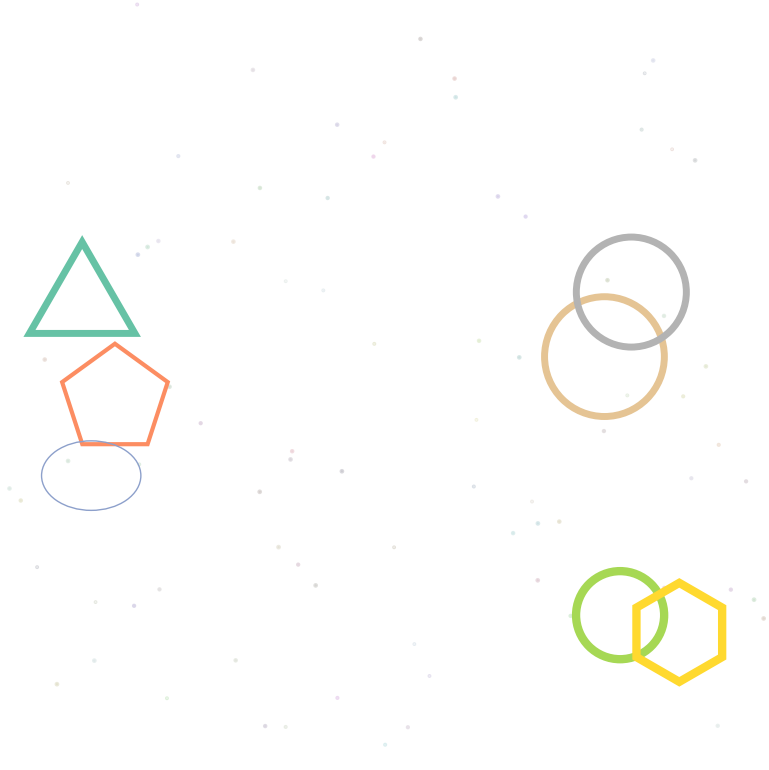[{"shape": "triangle", "thickness": 2.5, "radius": 0.4, "center": [0.107, 0.607]}, {"shape": "pentagon", "thickness": 1.5, "radius": 0.36, "center": [0.149, 0.481]}, {"shape": "oval", "thickness": 0.5, "radius": 0.32, "center": [0.118, 0.382]}, {"shape": "circle", "thickness": 3, "radius": 0.29, "center": [0.805, 0.201]}, {"shape": "hexagon", "thickness": 3, "radius": 0.32, "center": [0.882, 0.179]}, {"shape": "circle", "thickness": 2.5, "radius": 0.39, "center": [0.785, 0.537]}, {"shape": "circle", "thickness": 2.5, "radius": 0.36, "center": [0.82, 0.621]}]